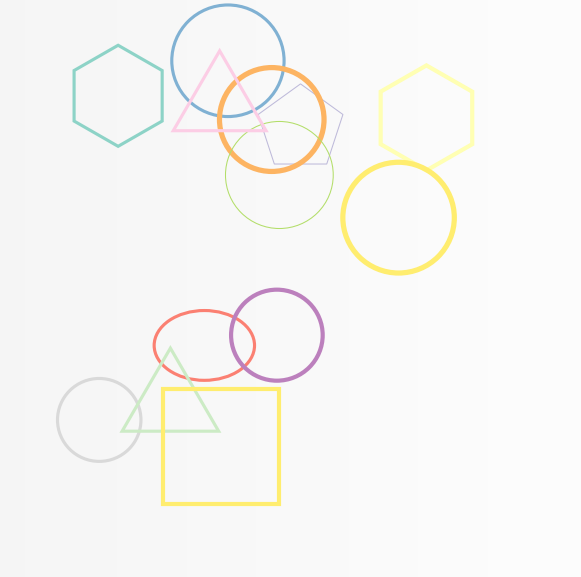[{"shape": "hexagon", "thickness": 1.5, "radius": 0.44, "center": [0.203, 0.833]}, {"shape": "hexagon", "thickness": 2, "radius": 0.45, "center": [0.734, 0.795]}, {"shape": "pentagon", "thickness": 0.5, "radius": 0.38, "center": [0.517, 0.777]}, {"shape": "oval", "thickness": 1.5, "radius": 0.43, "center": [0.352, 0.401]}, {"shape": "circle", "thickness": 1.5, "radius": 0.48, "center": [0.392, 0.894]}, {"shape": "circle", "thickness": 2.5, "radius": 0.45, "center": [0.468, 0.792]}, {"shape": "circle", "thickness": 0.5, "radius": 0.46, "center": [0.481, 0.696]}, {"shape": "triangle", "thickness": 1.5, "radius": 0.46, "center": [0.378, 0.819]}, {"shape": "circle", "thickness": 1.5, "radius": 0.36, "center": [0.171, 0.272]}, {"shape": "circle", "thickness": 2, "radius": 0.39, "center": [0.476, 0.419]}, {"shape": "triangle", "thickness": 1.5, "radius": 0.48, "center": [0.293, 0.3]}, {"shape": "circle", "thickness": 2.5, "radius": 0.48, "center": [0.686, 0.622]}, {"shape": "square", "thickness": 2, "radius": 0.5, "center": [0.38, 0.226]}]